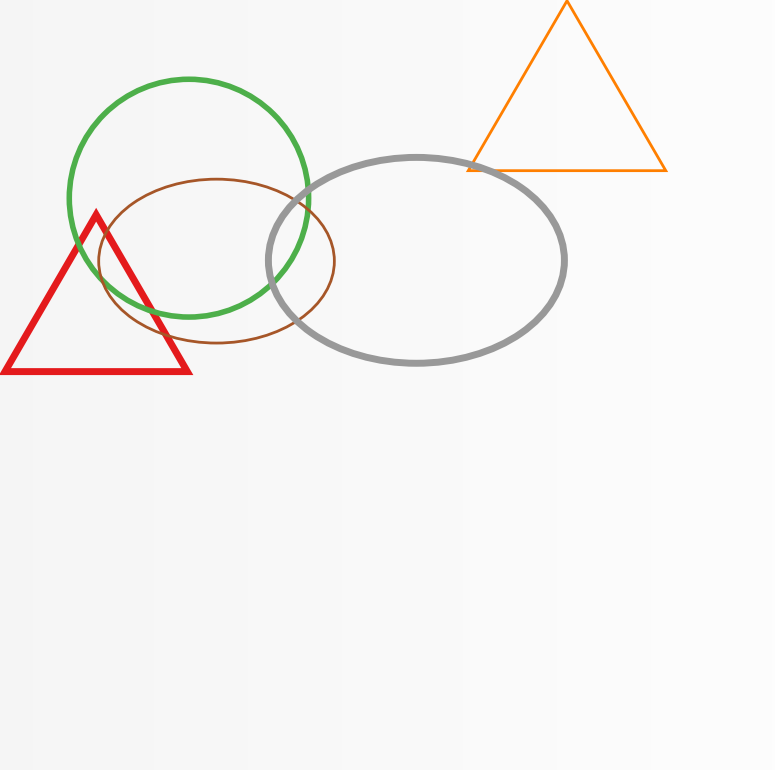[{"shape": "triangle", "thickness": 2.5, "radius": 0.68, "center": [0.124, 0.585]}, {"shape": "circle", "thickness": 2, "radius": 0.77, "center": [0.244, 0.743]}, {"shape": "triangle", "thickness": 1, "radius": 0.74, "center": [0.732, 0.852]}, {"shape": "oval", "thickness": 1, "radius": 0.76, "center": [0.279, 0.661]}, {"shape": "oval", "thickness": 2.5, "radius": 0.95, "center": [0.537, 0.662]}]